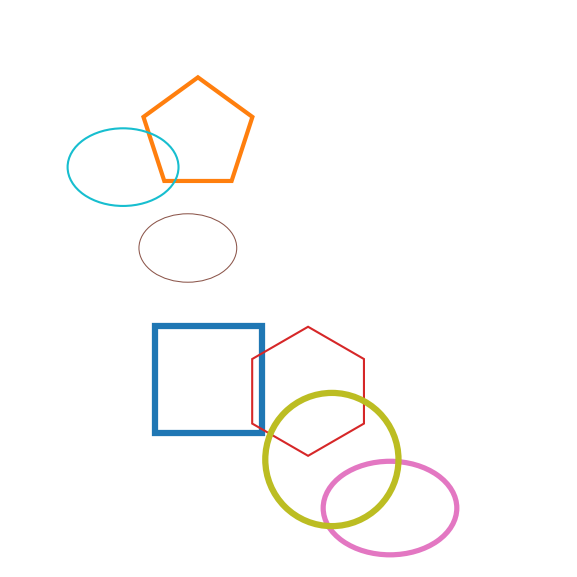[{"shape": "square", "thickness": 3, "radius": 0.46, "center": [0.361, 0.342]}, {"shape": "pentagon", "thickness": 2, "radius": 0.5, "center": [0.343, 0.766]}, {"shape": "hexagon", "thickness": 1, "radius": 0.56, "center": [0.533, 0.322]}, {"shape": "oval", "thickness": 0.5, "radius": 0.42, "center": [0.325, 0.57]}, {"shape": "oval", "thickness": 2.5, "radius": 0.58, "center": [0.675, 0.119]}, {"shape": "circle", "thickness": 3, "radius": 0.58, "center": [0.575, 0.203]}, {"shape": "oval", "thickness": 1, "radius": 0.48, "center": [0.213, 0.71]}]